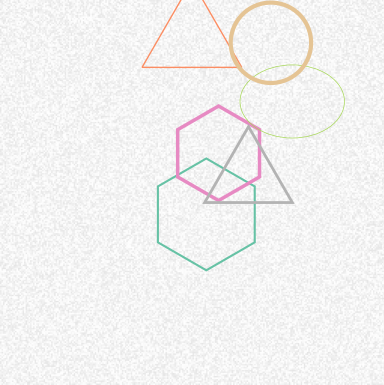[{"shape": "hexagon", "thickness": 1.5, "radius": 0.73, "center": [0.536, 0.443]}, {"shape": "triangle", "thickness": 1, "radius": 0.75, "center": [0.498, 0.9]}, {"shape": "hexagon", "thickness": 2.5, "radius": 0.61, "center": [0.568, 0.602]}, {"shape": "oval", "thickness": 0.5, "radius": 0.68, "center": [0.759, 0.736]}, {"shape": "circle", "thickness": 3, "radius": 0.52, "center": [0.704, 0.889]}, {"shape": "triangle", "thickness": 2, "radius": 0.66, "center": [0.645, 0.54]}]